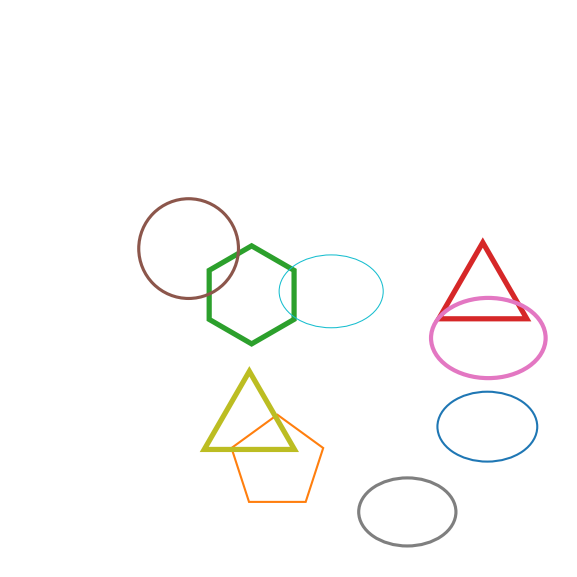[{"shape": "oval", "thickness": 1, "radius": 0.43, "center": [0.844, 0.26]}, {"shape": "pentagon", "thickness": 1, "radius": 0.42, "center": [0.48, 0.198]}, {"shape": "hexagon", "thickness": 2.5, "radius": 0.42, "center": [0.436, 0.489]}, {"shape": "triangle", "thickness": 2.5, "radius": 0.44, "center": [0.836, 0.491]}, {"shape": "circle", "thickness": 1.5, "radius": 0.43, "center": [0.327, 0.569]}, {"shape": "oval", "thickness": 2, "radius": 0.5, "center": [0.846, 0.414]}, {"shape": "oval", "thickness": 1.5, "radius": 0.42, "center": [0.705, 0.113]}, {"shape": "triangle", "thickness": 2.5, "radius": 0.45, "center": [0.432, 0.266]}, {"shape": "oval", "thickness": 0.5, "radius": 0.45, "center": [0.573, 0.495]}]